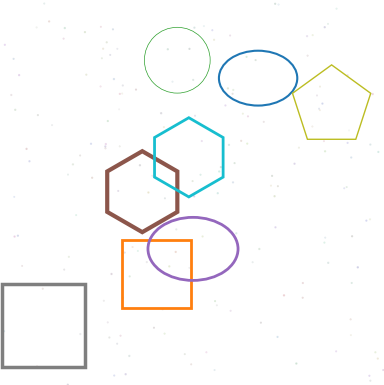[{"shape": "oval", "thickness": 1.5, "radius": 0.51, "center": [0.67, 0.797]}, {"shape": "square", "thickness": 2, "radius": 0.44, "center": [0.407, 0.288]}, {"shape": "circle", "thickness": 0.5, "radius": 0.43, "center": [0.46, 0.844]}, {"shape": "oval", "thickness": 2, "radius": 0.59, "center": [0.501, 0.354]}, {"shape": "hexagon", "thickness": 3, "radius": 0.53, "center": [0.37, 0.502]}, {"shape": "square", "thickness": 2.5, "radius": 0.54, "center": [0.114, 0.154]}, {"shape": "pentagon", "thickness": 1, "radius": 0.53, "center": [0.861, 0.725]}, {"shape": "hexagon", "thickness": 2, "radius": 0.51, "center": [0.49, 0.591]}]